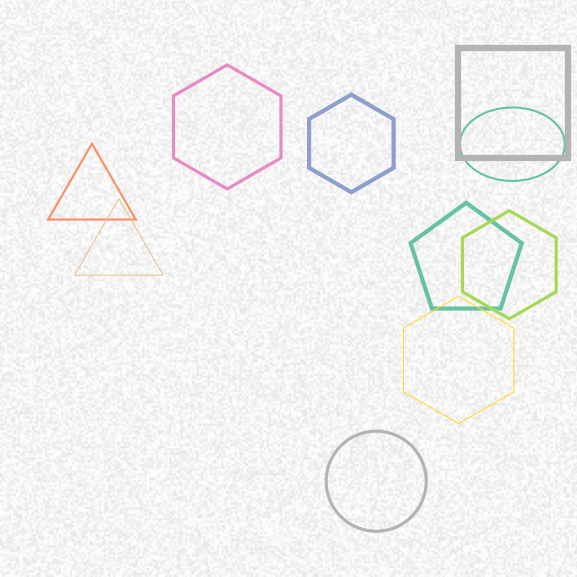[{"shape": "pentagon", "thickness": 2, "radius": 0.51, "center": [0.807, 0.547]}, {"shape": "oval", "thickness": 1, "radius": 0.45, "center": [0.887, 0.749]}, {"shape": "triangle", "thickness": 1, "radius": 0.44, "center": [0.159, 0.663]}, {"shape": "hexagon", "thickness": 2, "radius": 0.42, "center": [0.608, 0.751]}, {"shape": "hexagon", "thickness": 1.5, "radius": 0.54, "center": [0.393, 0.779]}, {"shape": "hexagon", "thickness": 1.5, "radius": 0.47, "center": [0.882, 0.541]}, {"shape": "hexagon", "thickness": 0.5, "radius": 0.55, "center": [0.794, 0.376]}, {"shape": "triangle", "thickness": 0.5, "radius": 0.44, "center": [0.206, 0.567]}, {"shape": "circle", "thickness": 1.5, "radius": 0.43, "center": [0.651, 0.166]}, {"shape": "square", "thickness": 3, "radius": 0.48, "center": [0.889, 0.821]}]